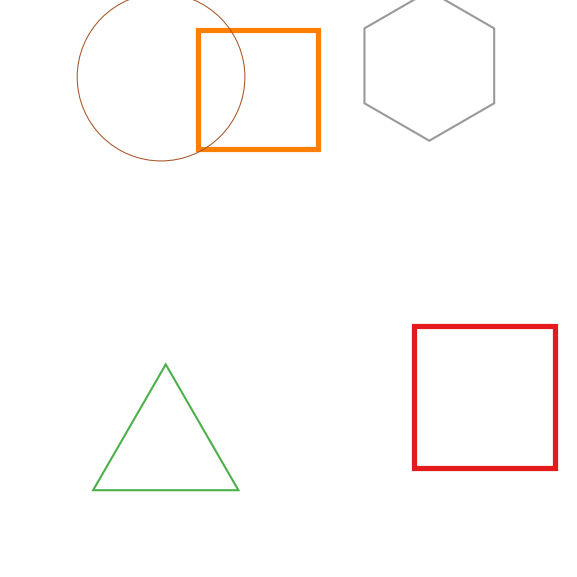[{"shape": "square", "thickness": 2.5, "radius": 0.61, "center": [0.839, 0.311]}, {"shape": "triangle", "thickness": 1, "radius": 0.73, "center": [0.287, 0.223]}, {"shape": "square", "thickness": 2.5, "radius": 0.52, "center": [0.447, 0.844]}, {"shape": "circle", "thickness": 0.5, "radius": 0.73, "center": [0.279, 0.866]}, {"shape": "hexagon", "thickness": 1, "radius": 0.65, "center": [0.743, 0.885]}]